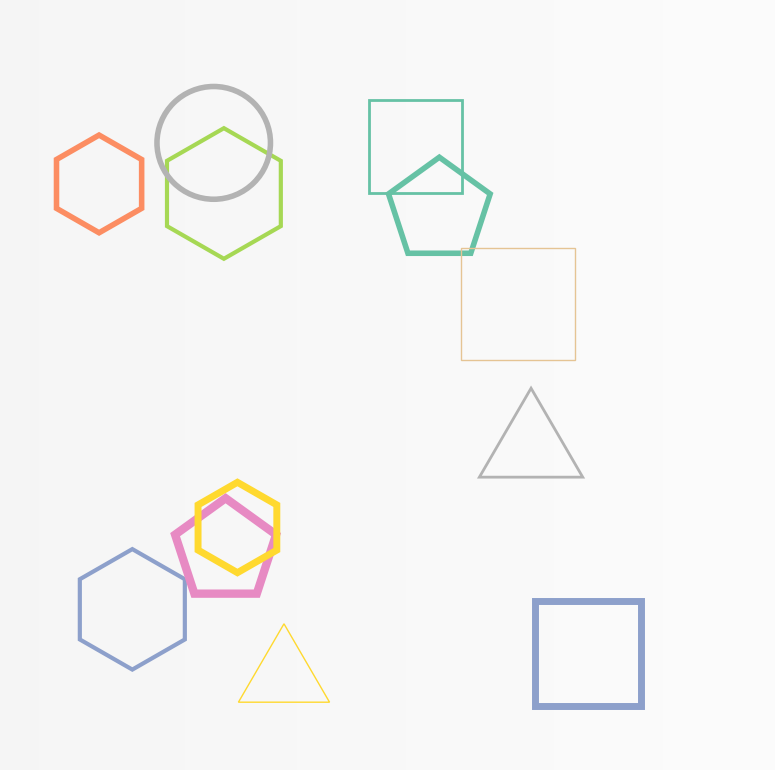[{"shape": "square", "thickness": 1, "radius": 0.3, "center": [0.537, 0.81]}, {"shape": "pentagon", "thickness": 2, "radius": 0.34, "center": [0.567, 0.727]}, {"shape": "hexagon", "thickness": 2, "radius": 0.32, "center": [0.128, 0.761]}, {"shape": "square", "thickness": 2.5, "radius": 0.34, "center": [0.759, 0.152]}, {"shape": "hexagon", "thickness": 1.5, "radius": 0.39, "center": [0.171, 0.209]}, {"shape": "pentagon", "thickness": 3, "radius": 0.34, "center": [0.291, 0.284]}, {"shape": "hexagon", "thickness": 1.5, "radius": 0.42, "center": [0.289, 0.749]}, {"shape": "hexagon", "thickness": 2.5, "radius": 0.29, "center": [0.306, 0.315]}, {"shape": "triangle", "thickness": 0.5, "radius": 0.34, "center": [0.366, 0.122]}, {"shape": "square", "thickness": 0.5, "radius": 0.37, "center": [0.668, 0.605]}, {"shape": "triangle", "thickness": 1, "radius": 0.38, "center": [0.685, 0.419]}, {"shape": "circle", "thickness": 2, "radius": 0.37, "center": [0.276, 0.814]}]